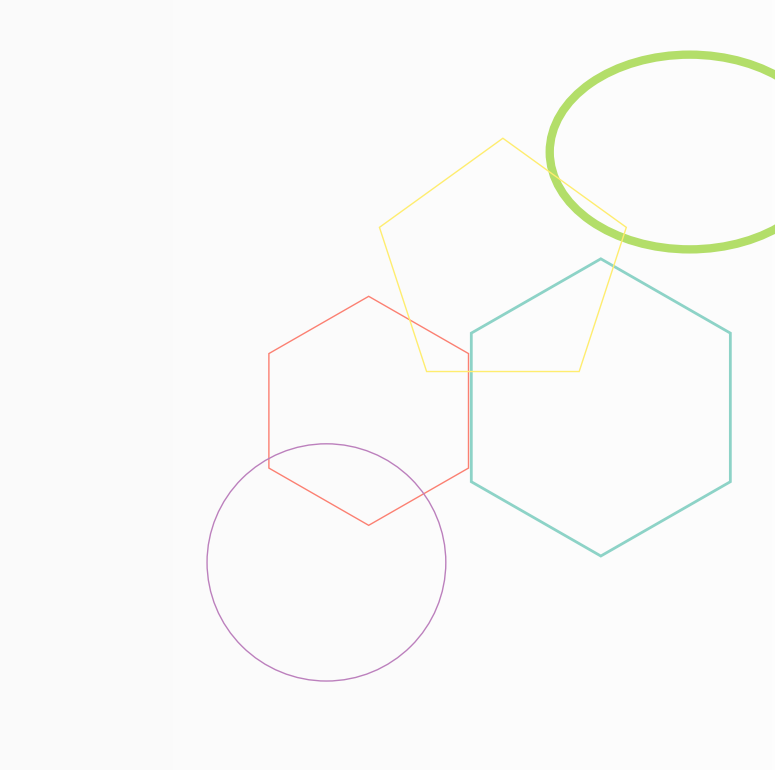[{"shape": "hexagon", "thickness": 1, "radius": 0.96, "center": [0.775, 0.471]}, {"shape": "hexagon", "thickness": 0.5, "radius": 0.74, "center": [0.476, 0.466]}, {"shape": "oval", "thickness": 3, "radius": 0.9, "center": [0.89, 0.803]}, {"shape": "circle", "thickness": 0.5, "radius": 0.77, "center": [0.421, 0.27]}, {"shape": "pentagon", "thickness": 0.5, "radius": 0.84, "center": [0.649, 0.653]}]